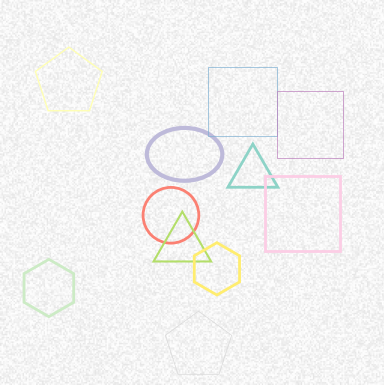[{"shape": "triangle", "thickness": 2, "radius": 0.37, "center": [0.657, 0.551]}, {"shape": "pentagon", "thickness": 1, "radius": 0.46, "center": [0.179, 0.786]}, {"shape": "oval", "thickness": 3, "radius": 0.49, "center": [0.479, 0.599]}, {"shape": "circle", "thickness": 2, "radius": 0.36, "center": [0.444, 0.441]}, {"shape": "square", "thickness": 0.5, "radius": 0.45, "center": [0.63, 0.736]}, {"shape": "triangle", "thickness": 1.5, "radius": 0.43, "center": [0.474, 0.364]}, {"shape": "square", "thickness": 2, "radius": 0.49, "center": [0.786, 0.445]}, {"shape": "pentagon", "thickness": 0.5, "radius": 0.45, "center": [0.516, 0.101]}, {"shape": "square", "thickness": 0.5, "radius": 0.43, "center": [0.805, 0.676]}, {"shape": "hexagon", "thickness": 2, "radius": 0.37, "center": [0.127, 0.252]}, {"shape": "hexagon", "thickness": 2, "radius": 0.34, "center": [0.563, 0.302]}]